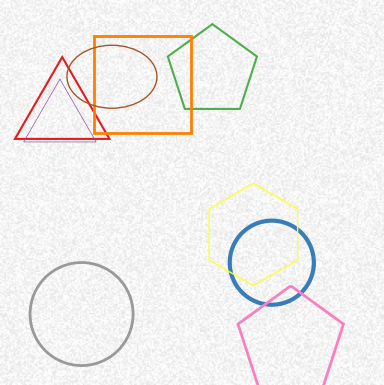[{"shape": "triangle", "thickness": 1.5, "radius": 0.71, "center": [0.162, 0.71]}, {"shape": "circle", "thickness": 3, "radius": 0.55, "center": [0.706, 0.318]}, {"shape": "pentagon", "thickness": 1.5, "radius": 0.61, "center": [0.552, 0.816]}, {"shape": "triangle", "thickness": 0.5, "radius": 0.54, "center": [0.156, 0.686]}, {"shape": "square", "thickness": 2, "radius": 0.63, "center": [0.371, 0.781]}, {"shape": "hexagon", "thickness": 1, "radius": 0.66, "center": [0.658, 0.391]}, {"shape": "oval", "thickness": 1, "radius": 0.58, "center": [0.291, 0.801]}, {"shape": "pentagon", "thickness": 2, "radius": 0.72, "center": [0.755, 0.114]}, {"shape": "circle", "thickness": 2, "radius": 0.67, "center": [0.212, 0.184]}]